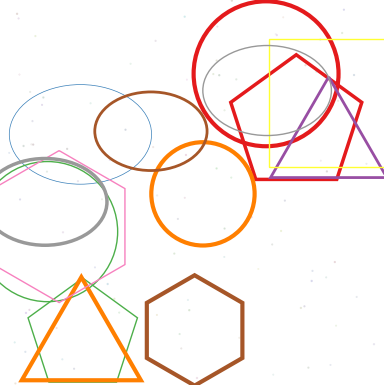[{"shape": "circle", "thickness": 3, "radius": 0.94, "center": [0.691, 0.808]}, {"shape": "pentagon", "thickness": 2.5, "radius": 0.89, "center": [0.77, 0.679]}, {"shape": "oval", "thickness": 0.5, "radius": 0.92, "center": [0.209, 0.651]}, {"shape": "pentagon", "thickness": 1, "radius": 0.75, "center": [0.215, 0.128]}, {"shape": "circle", "thickness": 1, "radius": 0.91, "center": [0.124, 0.398]}, {"shape": "triangle", "thickness": 2, "radius": 0.87, "center": [0.854, 0.626]}, {"shape": "triangle", "thickness": 3, "radius": 0.89, "center": [0.211, 0.102]}, {"shape": "circle", "thickness": 3, "radius": 0.67, "center": [0.527, 0.497]}, {"shape": "square", "thickness": 1, "radius": 0.83, "center": [0.864, 0.732]}, {"shape": "hexagon", "thickness": 3, "radius": 0.72, "center": [0.505, 0.142]}, {"shape": "oval", "thickness": 2, "radius": 0.73, "center": [0.392, 0.659]}, {"shape": "hexagon", "thickness": 1, "radius": 0.99, "center": [0.154, 0.411]}, {"shape": "oval", "thickness": 2.5, "radius": 0.8, "center": [0.117, 0.476]}, {"shape": "oval", "thickness": 1, "radius": 0.83, "center": [0.694, 0.765]}]